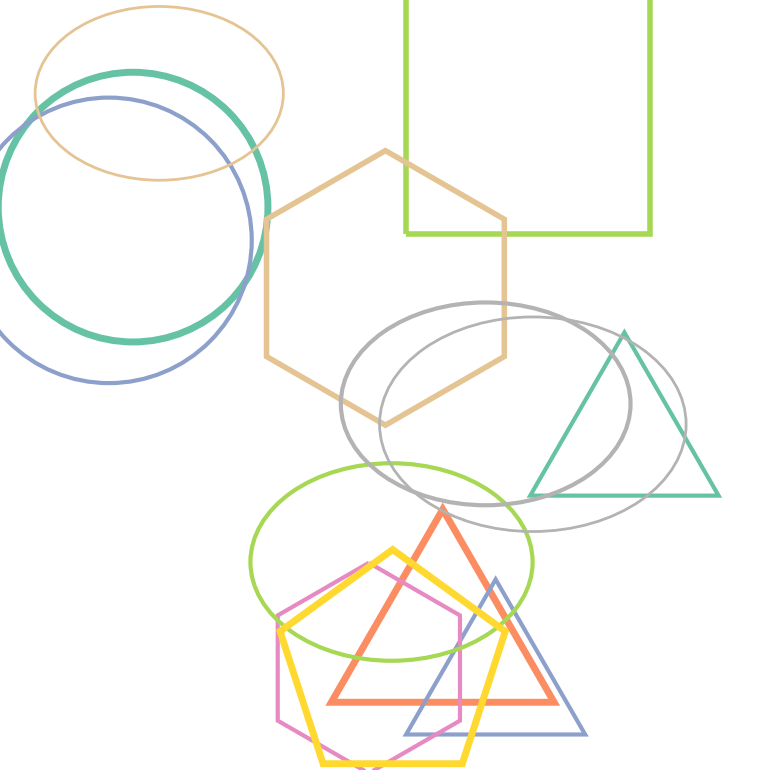[{"shape": "triangle", "thickness": 1.5, "radius": 0.71, "center": [0.811, 0.427]}, {"shape": "circle", "thickness": 2.5, "radius": 0.88, "center": [0.173, 0.731]}, {"shape": "triangle", "thickness": 2.5, "radius": 0.84, "center": [0.575, 0.171]}, {"shape": "circle", "thickness": 1.5, "radius": 0.93, "center": [0.142, 0.688]}, {"shape": "triangle", "thickness": 1.5, "radius": 0.67, "center": [0.644, 0.113]}, {"shape": "hexagon", "thickness": 1.5, "radius": 0.68, "center": [0.479, 0.132]}, {"shape": "square", "thickness": 2, "radius": 0.79, "center": [0.686, 0.855]}, {"shape": "oval", "thickness": 1.5, "radius": 0.92, "center": [0.508, 0.27]}, {"shape": "pentagon", "thickness": 2.5, "radius": 0.77, "center": [0.51, 0.133]}, {"shape": "oval", "thickness": 1, "radius": 0.81, "center": [0.207, 0.879]}, {"shape": "hexagon", "thickness": 2, "radius": 0.89, "center": [0.501, 0.626]}, {"shape": "oval", "thickness": 1.5, "radius": 0.94, "center": [0.631, 0.476]}, {"shape": "oval", "thickness": 1, "radius": 1.0, "center": [0.692, 0.449]}]